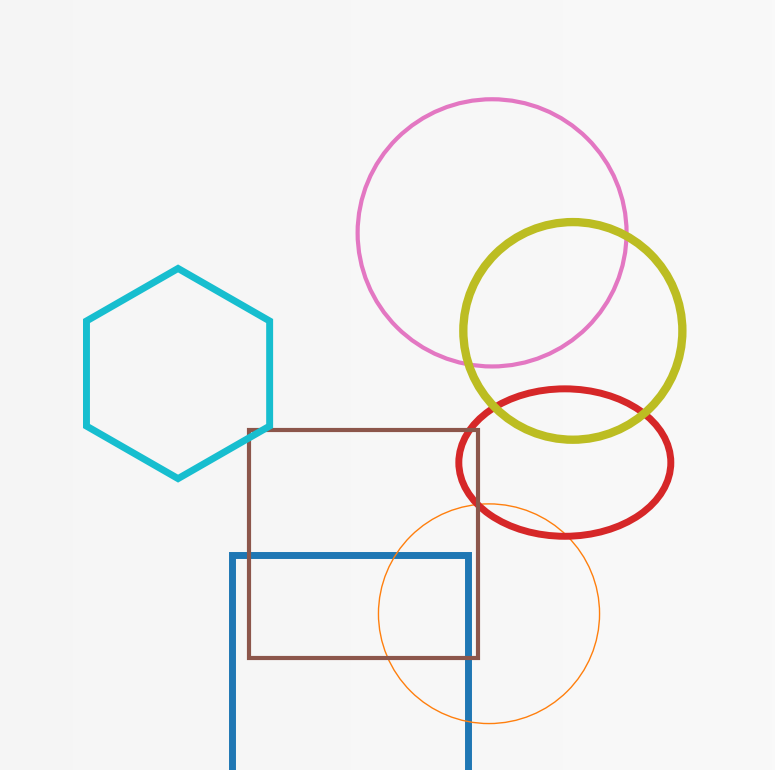[{"shape": "square", "thickness": 2.5, "radius": 0.76, "center": [0.452, 0.127]}, {"shape": "circle", "thickness": 0.5, "radius": 0.71, "center": [0.631, 0.203]}, {"shape": "oval", "thickness": 2.5, "radius": 0.68, "center": [0.729, 0.399]}, {"shape": "square", "thickness": 1.5, "radius": 0.74, "center": [0.469, 0.294]}, {"shape": "circle", "thickness": 1.5, "radius": 0.87, "center": [0.635, 0.698]}, {"shape": "circle", "thickness": 3, "radius": 0.71, "center": [0.739, 0.57]}, {"shape": "hexagon", "thickness": 2.5, "radius": 0.68, "center": [0.23, 0.515]}]